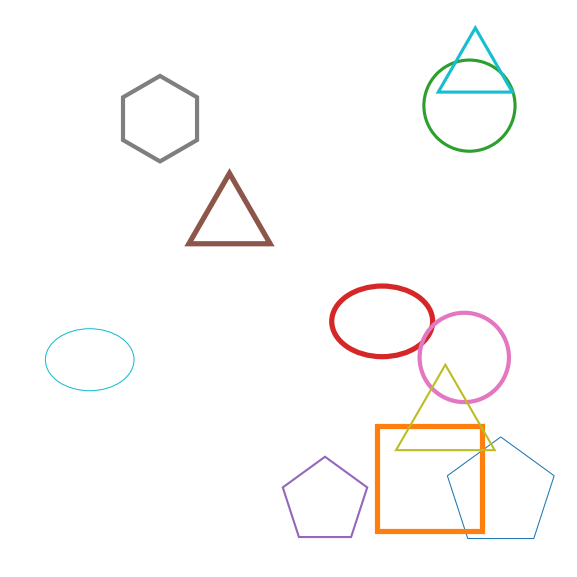[{"shape": "pentagon", "thickness": 0.5, "radius": 0.49, "center": [0.867, 0.145]}, {"shape": "square", "thickness": 2.5, "radius": 0.45, "center": [0.744, 0.171]}, {"shape": "circle", "thickness": 1.5, "radius": 0.39, "center": [0.813, 0.816]}, {"shape": "oval", "thickness": 2.5, "radius": 0.44, "center": [0.662, 0.443]}, {"shape": "pentagon", "thickness": 1, "radius": 0.38, "center": [0.563, 0.131]}, {"shape": "triangle", "thickness": 2.5, "radius": 0.41, "center": [0.397, 0.618]}, {"shape": "circle", "thickness": 2, "radius": 0.39, "center": [0.804, 0.38]}, {"shape": "hexagon", "thickness": 2, "radius": 0.37, "center": [0.277, 0.794]}, {"shape": "triangle", "thickness": 1, "radius": 0.49, "center": [0.771, 0.269]}, {"shape": "oval", "thickness": 0.5, "radius": 0.38, "center": [0.155, 0.376]}, {"shape": "triangle", "thickness": 1.5, "radius": 0.37, "center": [0.823, 0.877]}]